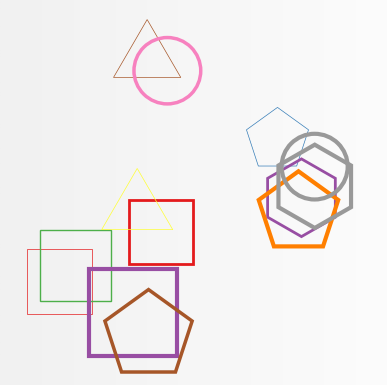[{"shape": "square", "thickness": 0.5, "radius": 0.42, "center": [0.154, 0.27]}, {"shape": "square", "thickness": 2, "radius": 0.41, "center": [0.416, 0.397]}, {"shape": "pentagon", "thickness": 0.5, "radius": 0.42, "center": [0.716, 0.637]}, {"shape": "square", "thickness": 1, "radius": 0.46, "center": [0.195, 0.31]}, {"shape": "hexagon", "thickness": 2, "radius": 0.5, "center": [0.778, 0.486]}, {"shape": "square", "thickness": 3, "radius": 0.57, "center": [0.344, 0.188]}, {"shape": "pentagon", "thickness": 3, "radius": 0.54, "center": [0.77, 0.447]}, {"shape": "triangle", "thickness": 0.5, "radius": 0.53, "center": [0.354, 0.456]}, {"shape": "triangle", "thickness": 0.5, "radius": 0.5, "center": [0.38, 0.849]}, {"shape": "pentagon", "thickness": 2.5, "radius": 0.59, "center": [0.383, 0.129]}, {"shape": "circle", "thickness": 2.5, "radius": 0.43, "center": [0.432, 0.816]}, {"shape": "circle", "thickness": 3, "radius": 0.43, "center": [0.812, 0.567]}, {"shape": "hexagon", "thickness": 3, "radius": 0.54, "center": [0.812, 0.516]}]